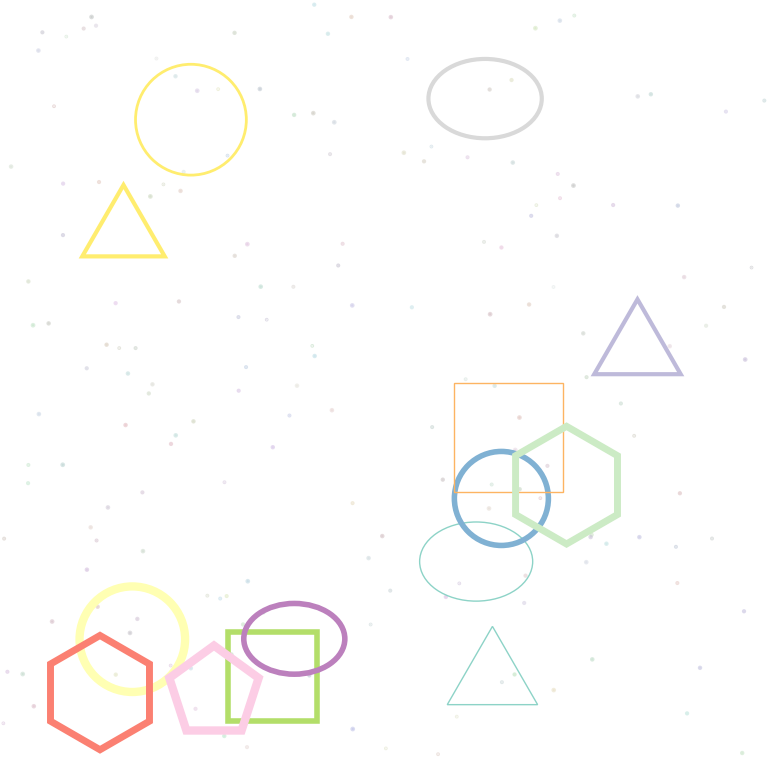[{"shape": "oval", "thickness": 0.5, "radius": 0.37, "center": [0.618, 0.271]}, {"shape": "triangle", "thickness": 0.5, "radius": 0.34, "center": [0.64, 0.119]}, {"shape": "circle", "thickness": 3, "radius": 0.34, "center": [0.172, 0.17]}, {"shape": "triangle", "thickness": 1.5, "radius": 0.32, "center": [0.828, 0.546]}, {"shape": "hexagon", "thickness": 2.5, "radius": 0.37, "center": [0.13, 0.101]}, {"shape": "circle", "thickness": 2, "radius": 0.31, "center": [0.651, 0.353]}, {"shape": "square", "thickness": 0.5, "radius": 0.35, "center": [0.66, 0.432]}, {"shape": "square", "thickness": 2, "radius": 0.29, "center": [0.354, 0.122]}, {"shape": "pentagon", "thickness": 3, "radius": 0.3, "center": [0.278, 0.101]}, {"shape": "oval", "thickness": 1.5, "radius": 0.37, "center": [0.63, 0.872]}, {"shape": "oval", "thickness": 2, "radius": 0.33, "center": [0.382, 0.17]}, {"shape": "hexagon", "thickness": 2.5, "radius": 0.38, "center": [0.736, 0.37]}, {"shape": "circle", "thickness": 1, "radius": 0.36, "center": [0.248, 0.845]}, {"shape": "triangle", "thickness": 1.5, "radius": 0.31, "center": [0.16, 0.698]}]